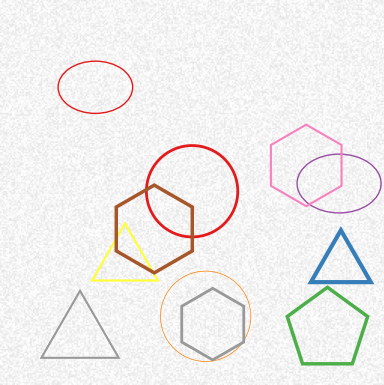[{"shape": "oval", "thickness": 1, "radius": 0.48, "center": [0.248, 0.773]}, {"shape": "circle", "thickness": 2, "radius": 0.59, "center": [0.499, 0.503]}, {"shape": "triangle", "thickness": 3, "radius": 0.45, "center": [0.885, 0.312]}, {"shape": "pentagon", "thickness": 2.5, "radius": 0.55, "center": [0.851, 0.144]}, {"shape": "oval", "thickness": 1, "radius": 0.55, "center": [0.881, 0.523]}, {"shape": "circle", "thickness": 0.5, "radius": 0.59, "center": [0.534, 0.178]}, {"shape": "triangle", "thickness": 1.5, "radius": 0.49, "center": [0.325, 0.321]}, {"shape": "hexagon", "thickness": 2.5, "radius": 0.57, "center": [0.401, 0.405]}, {"shape": "hexagon", "thickness": 1.5, "radius": 0.53, "center": [0.795, 0.57]}, {"shape": "triangle", "thickness": 1.5, "radius": 0.58, "center": [0.208, 0.129]}, {"shape": "hexagon", "thickness": 2, "radius": 0.46, "center": [0.553, 0.158]}]